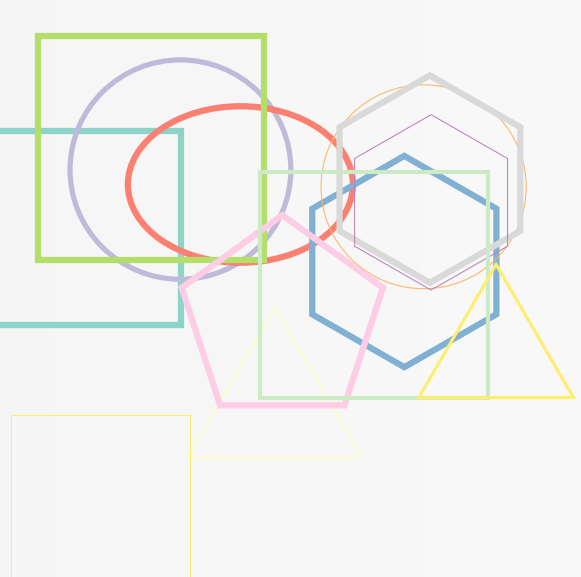[{"shape": "square", "thickness": 3, "radius": 0.84, "center": [0.144, 0.605]}, {"shape": "triangle", "thickness": 0.5, "radius": 0.87, "center": [0.473, 0.293]}, {"shape": "circle", "thickness": 2.5, "radius": 0.95, "center": [0.31, 0.705]}, {"shape": "oval", "thickness": 3, "radius": 0.97, "center": [0.414, 0.68]}, {"shape": "hexagon", "thickness": 3, "radius": 0.91, "center": [0.696, 0.546]}, {"shape": "circle", "thickness": 0.5, "radius": 0.88, "center": [0.729, 0.676]}, {"shape": "square", "thickness": 3, "radius": 0.97, "center": [0.259, 0.743]}, {"shape": "pentagon", "thickness": 3, "radius": 0.91, "center": [0.486, 0.445]}, {"shape": "hexagon", "thickness": 3, "radius": 0.9, "center": [0.74, 0.689]}, {"shape": "hexagon", "thickness": 0.5, "radius": 0.76, "center": [0.742, 0.649]}, {"shape": "square", "thickness": 2, "radius": 0.98, "center": [0.643, 0.506]}, {"shape": "triangle", "thickness": 1.5, "radius": 0.77, "center": [0.854, 0.388]}, {"shape": "square", "thickness": 0.5, "radius": 0.77, "center": [0.172, 0.126]}]